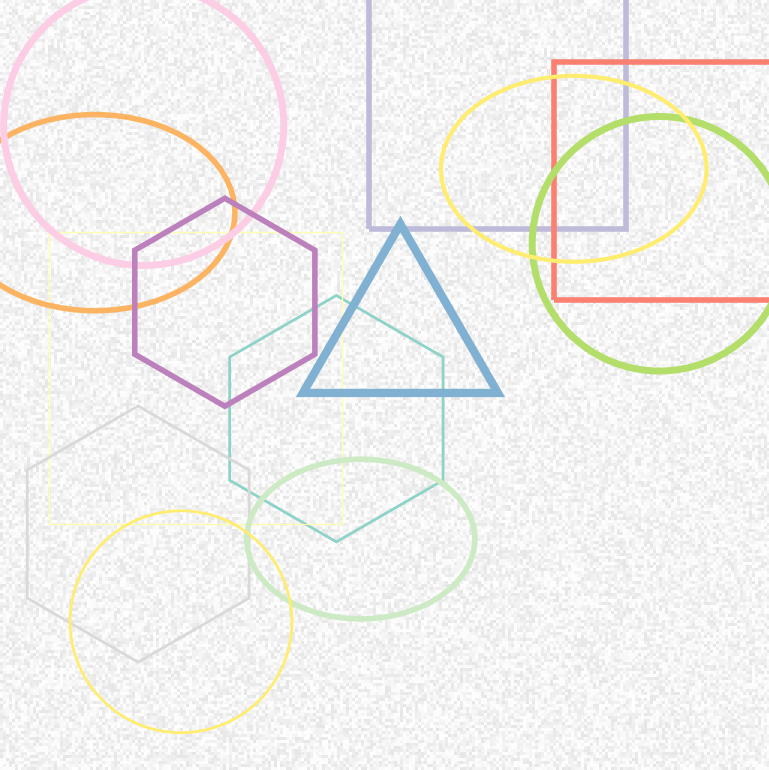[{"shape": "hexagon", "thickness": 1, "radius": 0.8, "center": [0.437, 0.456]}, {"shape": "square", "thickness": 0.5, "radius": 0.95, "center": [0.254, 0.509]}, {"shape": "square", "thickness": 2, "radius": 0.83, "center": [0.646, 0.869]}, {"shape": "square", "thickness": 2, "radius": 0.77, "center": [0.874, 0.765]}, {"shape": "triangle", "thickness": 3, "radius": 0.73, "center": [0.52, 0.563]}, {"shape": "oval", "thickness": 2, "radius": 0.91, "center": [0.123, 0.724]}, {"shape": "circle", "thickness": 2.5, "radius": 0.83, "center": [0.856, 0.683]}, {"shape": "circle", "thickness": 2.5, "radius": 0.91, "center": [0.187, 0.837]}, {"shape": "hexagon", "thickness": 1, "radius": 0.83, "center": [0.179, 0.306]}, {"shape": "hexagon", "thickness": 2, "radius": 0.68, "center": [0.292, 0.607]}, {"shape": "oval", "thickness": 2, "radius": 0.74, "center": [0.469, 0.3]}, {"shape": "oval", "thickness": 1.5, "radius": 0.86, "center": [0.745, 0.781]}, {"shape": "circle", "thickness": 1, "radius": 0.72, "center": [0.235, 0.193]}]